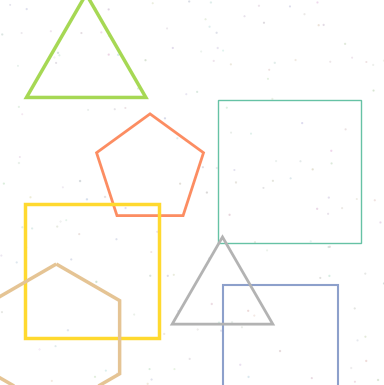[{"shape": "square", "thickness": 1, "radius": 0.93, "center": [0.753, 0.555]}, {"shape": "pentagon", "thickness": 2, "radius": 0.73, "center": [0.39, 0.558]}, {"shape": "square", "thickness": 1.5, "radius": 0.75, "center": [0.729, 0.11]}, {"shape": "triangle", "thickness": 2.5, "radius": 0.89, "center": [0.224, 0.836]}, {"shape": "square", "thickness": 2.5, "radius": 0.87, "center": [0.24, 0.297]}, {"shape": "hexagon", "thickness": 2.5, "radius": 0.95, "center": [0.146, 0.124]}, {"shape": "triangle", "thickness": 2, "radius": 0.75, "center": [0.578, 0.234]}]